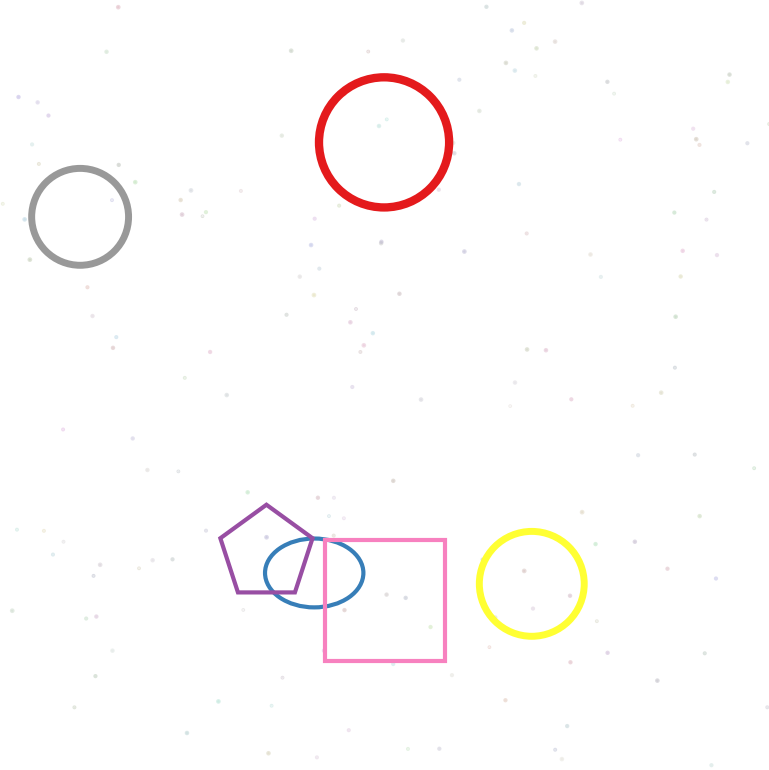[{"shape": "circle", "thickness": 3, "radius": 0.42, "center": [0.499, 0.815]}, {"shape": "oval", "thickness": 1.5, "radius": 0.32, "center": [0.408, 0.256]}, {"shape": "pentagon", "thickness": 1.5, "radius": 0.31, "center": [0.346, 0.282]}, {"shape": "circle", "thickness": 2.5, "radius": 0.34, "center": [0.691, 0.242]}, {"shape": "square", "thickness": 1.5, "radius": 0.39, "center": [0.5, 0.22]}, {"shape": "circle", "thickness": 2.5, "radius": 0.31, "center": [0.104, 0.718]}]